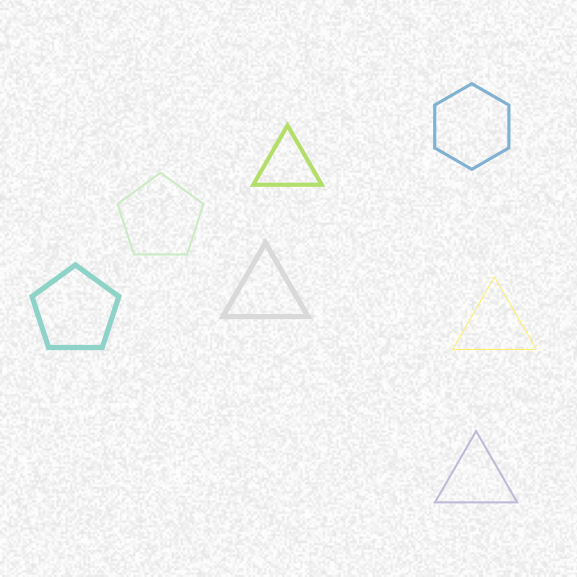[{"shape": "pentagon", "thickness": 2.5, "radius": 0.4, "center": [0.131, 0.461]}, {"shape": "triangle", "thickness": 1, "radius": 0.41, "center": [0.824, 0.17]}, {"shape": "hexagon", "thickness": 1.5, "radius": 0.37, "center": [0.817, 0.78]}, {"shape": "triangle", "thickness": 2, "radius": 0.34, "center": [0.498, 0.713]}, {"shape": "triangle", "thickness": 2.5, "radius": 0.43, "center": [0.46, 0.494]}, {"shape": "pentagon", "thickness": 1, "radius": 0.39, "center": [0.278, 0.622]}, {"shape": "triangle", "thickness": 0.5, "radius": 0.42, "center": [0.856, 0.436]}]